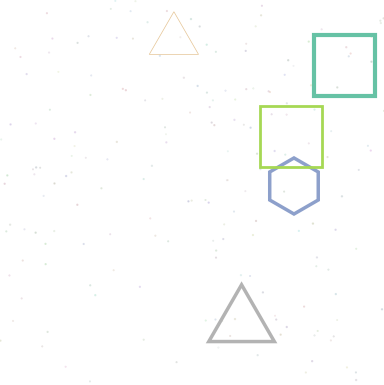[{"shape": "square", "thickness": 3, "radius": 0.4, "center": [0.894, 0.83]}, {"shape": "hexagon", "thickness": 2.5, "radius": 0.36, "center": [0.764, 0.517]}, {"shape": "square", "thickness": 2, "radius": 0.4, "center": [0.756, 0.645]}, {"shape": "triangle", "thickness": 0.5, "radius": 0.37, "center": [0.452, 0.896]}, {"shape": "triangle", "thickness": 2.5, "radius": 0.49, "center": [0.627, 0.162]}]